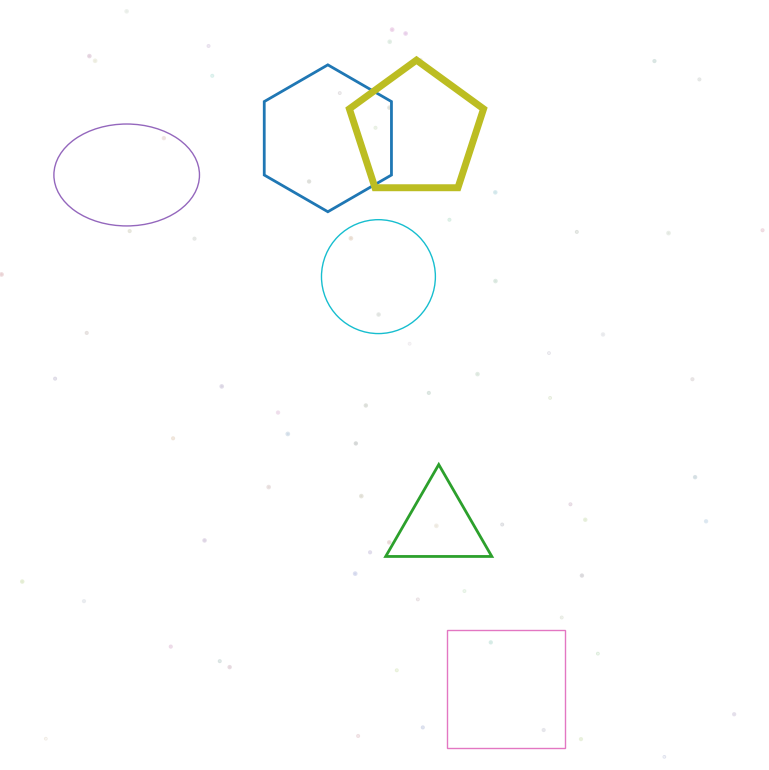[{"shape": "hexagon", "thickness": 1, "radius": 0.48, "center": [0.426, 0.82]}, {"shape": "triangle", "thickness": 1, "radius": 0.4, "center": [0.57, 0.317]}, {"shape": "oval", "thickness": 0.5, "radius": 0.47, "center": [0.165, 0.773]}, {"shape": "square", "thickness": 0.5, "radius": 0.38, "center": [0.657, 0.106]}, {"shape": "pentagon", "thickness": 2.5, "radius": 0.46, "center": [0.541, 0.83]}, {"shape": "circle", "thickness": 0.5, "radius": 0.37, "center": [0.491, 0.641]}]